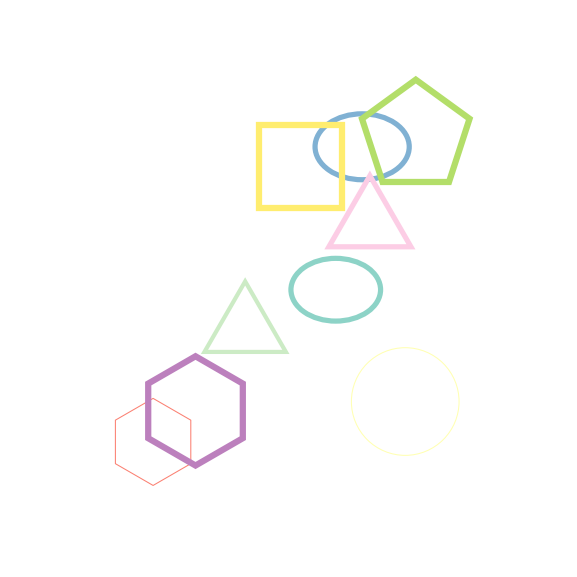[{"shape": "oval", "thickness": 2.5, "radius": 0.39, "center": [0.581, 0.497]}, {"shape": "circle", "thickness": 0.5, "radius": 0.47, "center": [0.702, 0.304]}, {"shape": "hexagon", "thickness": 0.5, "radius": 0.38, "center": [0.265, 0.234]}, {"shape": "oval", "thickness": 2.5, "radius": 0.41, "center": [0.627, 0.745]}, {"shape": "pentagon", "thickness": 3, "radius": 0.49, "center": [0.72, 0.763]}, {"shape": "triangle", "thickness": 2.5, "radius": 0.41, "center": [0.641, 0.613]}, {"shape": "hexagon", "thickness": 3, "radius": 0.47, "center": [0.339, 0.288]}, {"shape": "triangle", "thickness": 2, "radius": 0.41, "center": [0.425, 0.43]}, {"shape": "square", "thickness": 3, "radius": 0.36, "center": [0.521, 0.71]}]